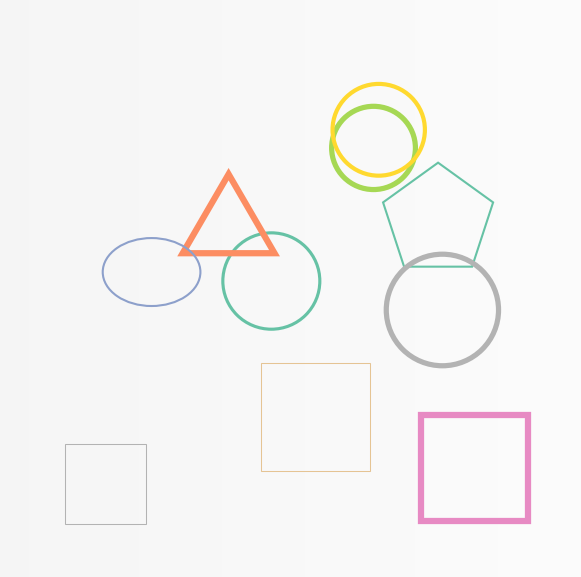[{"shape": "pentagon", "thickness": 1, "radius": 0.5, "center": [0.754, 0.618]}, {"shape": "circle", "thickness": 1.5, "radius": 0.42, "center": [0.467, 0.513]}, {"shape": "triangle", "thickness": 3, "radius": 0.46, "center": [0.393, 0.606]}, {"shape": "oval", "thickness": 1, "radius": 0.42, "center": [0.261, 0.528]}, {"shape": "square", "thickness": 3, "radius": 0.46, "center": [0.816, 0.188]}, {"shape": "circle", "thickness": 2.5, "radius": 0.36, "center": [0.643, 0.743]}, {"shape": "circle", "thickness": 2, "radius": 0.4, "center": [0.652, 0.774]}, {"shape": "square", "thickness": 0.5, "radius": 0.47, "center": [0.543, 0.277]}, {"shape": "circle", "thickness": 2.5, "radius": 0.48, "center": [0.761, 0.462]}, {"shape": "square", "thickness": 0.5, "radius": 0.35, "center": [0.181, 0.162]}]